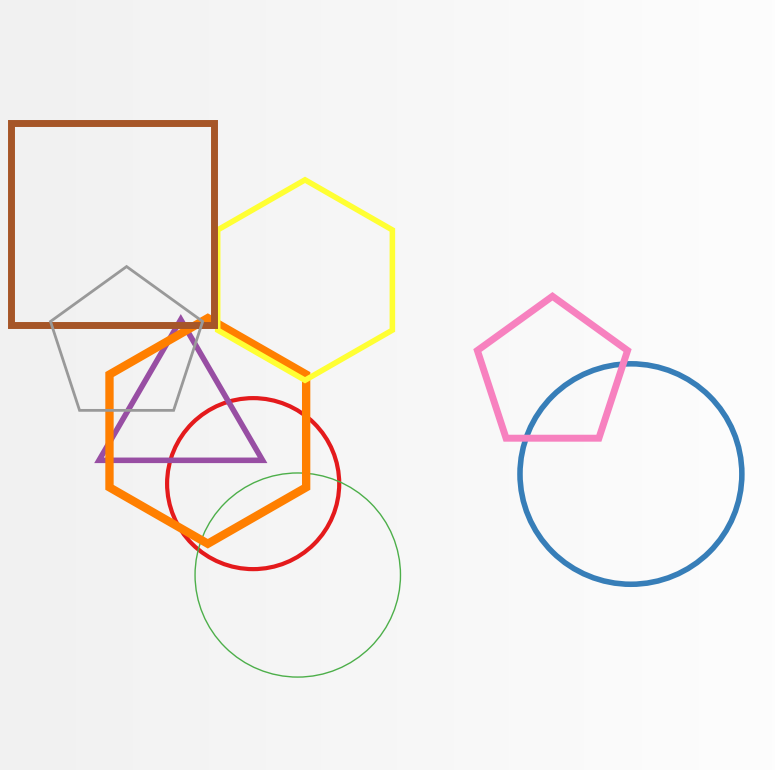[{"shape": "circle", "thickness": 1.5, "radius": 0.56, "center": [0.327, 0.372]}, {"shape": "circle", "thickness": 2, "radius": 0.72, "center": [0.814, 0.384]}, {"shape": "circle", "thickness": 0.5, "radius": 0.66, "center": [0.384, 0.253]}, {"shape": "triangle", "thickness": 2, "radius": 0.61, "center": [0.233, 0.463]}, {"shape": "hexagon", "thickness": 3, "radius": 0.73, "center": [0.268, 0.44]}, {"shape": "hexagon", "thickness": 2, "radius": 0.65, "center": [0.394, 0.636]}, {"shape": "square", "thickness": 2.5, "radius": 0.65, "center": [0.145, 0.709]}, {"shape": "pentagon", "thickness": 2.5, "radius": 0.51, "center": [0.713, 0.513]}, {"shape": "pentagon", "thickness": 1, "radius": 0.52, "center": [0.163, 0.551]}]